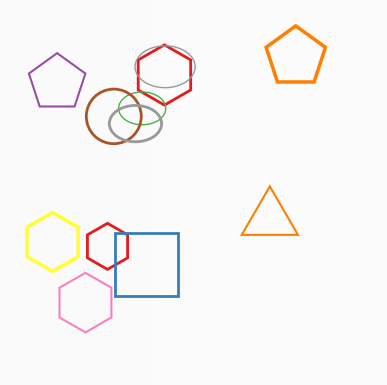[{"shape": "hexagon", "thickness": 2, "radius": 0.39, "center": [0.424, 0.805]}, {"shape": "hexagon", "thickness": 2, "radius": 0.3, "center": [0.277, 0.36]}, {"shape": "square", "thickness": 2, "radius": 0.41, "center": [0.378, 0.312]}, {"shape": "oval", "thickness": 1, "radius": 0.3, "center": [0.367, 0.718]}, {"shape": "pentagon", "thickness": 1.5, "radius": 0.38, "center": [0.147, 0.785]}, {"shape": "triangle", "thickness": 1.5, "radius": 0.42, "center": [0.696, 0.432]}, {"shape": "pentagon", "thickness": 2.5, "radius": 0.4, "center": [0.763, 0.852]}, {"shape": "hexagon", "thickness": 2.5, "radius": 0.38, "center": [0.136, 0.371]}, {"shape": "circle", "thickness": 2, "radius": 0.35, "center": [0.294, 0.698]}, {"shape": "hexagon", "thickness": 1.5, "radius": 0.39, "center": [0.22, 0.214]}, {"shape": "oval", "thickness": 2, "radius": 0.34, "center": [0.35, 0.679]}, {"shape": "oval", "thickness": 1, "radius": 0.39, "center": [0.426, 0.827]}]